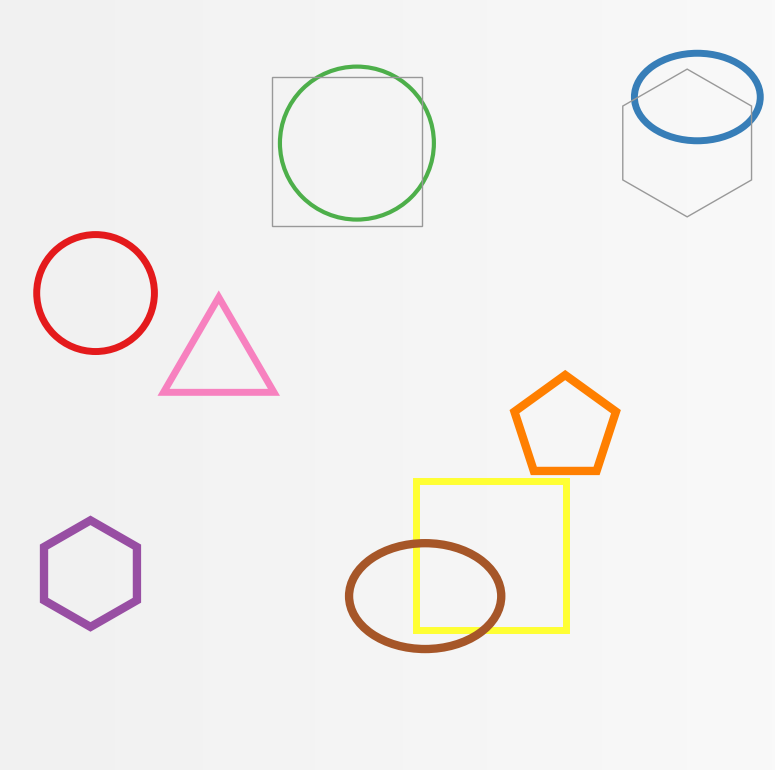[{"shape": "circle", "thickness": 2.5, "radius": 0.38, "center": [0.123, 0.619]}, {"shape": "oval", "thickness": 2.5, "radius": 0.41, "center": [0.9, 0.874]}, {"shape": "circle", "thickness": 1.5, "radius": 0.5, "center": [0.461, 0.814]}, {"shape": "hexagon", "thickness": 3, "radius": 0.35, "center": [0.117, 0.255]}, {"shape": "pentagon", "thickness": 3, "radius": 0.34, "center": [0.729, 0.444]}, {"shape": "square", "thickness": 2.5, "radius": 0.48, "center": [0.634, 0.279]}, {"shape": "oval", "thickness": 3, "radius": 0.49, "center": [0.549, 0.226]}, {"shape": "triangle", "thickness": 2.5, "radius": 0.41, "center": [0.282, 0.532]}, {"shape": "hexagon", "thickness": 0.5, "radius": 0.48, "center": [0.887, 0.814]}, {"shape": "square", "thickness": 0.5, "radius": 0.48, "center": [0.448, 0.804]}]